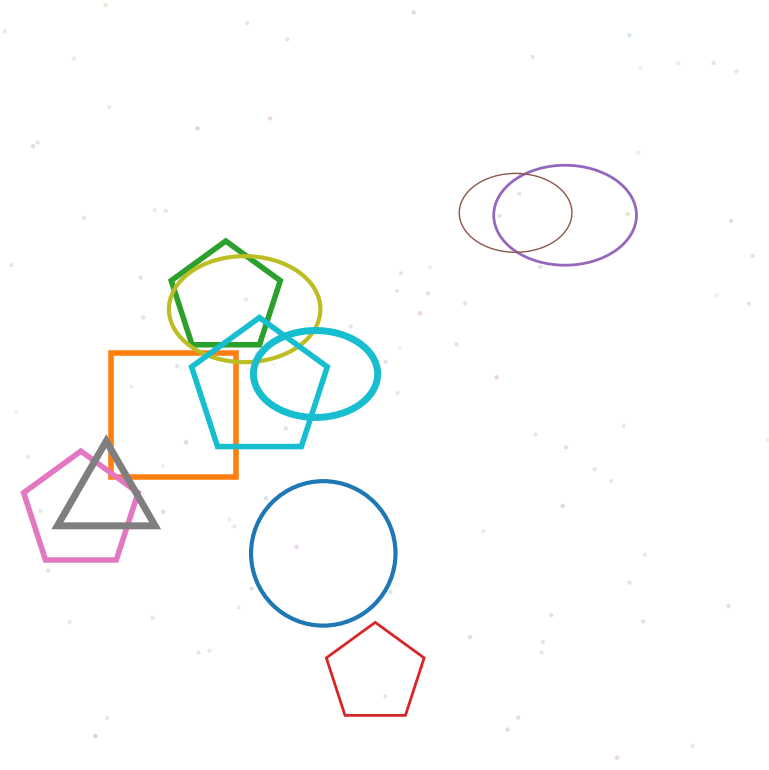[{"shape": "circle", "thickness": 1.5, "radius": 0.47, "center": [0.42, 0.281]}, {"shape": "square", "thickness": 2, "radius": 0.4, "center": [0.226, 0.461]}, {"shape": "pentagon", "thickness": 2, "radius": 0.37, "center": [0.293, 0.613]}, {"shape": "pentagon", "thickness": 1, "radius": 0.33, "center": [0.487, 0.125]}, {"shape": "oval", "thickness": 1, "radius": 0.46, "center": [0.734, 0.72]}, {"shape": "oval", "thickness": 0.5, "radius": 0.37, "center": [0.67, 0.724]}, {"shape": "pentagon", "thickness": 2, "radius": 0.39, "center": [0.105, 0.336]}, {"shape": "triangle", "thickness": 2.5, "radius": 0.37, "center": [0.138, 0.354]}, {"shape": "oval", "thickness": 1.5, "radius": 0.49, "center": [0.318, 0.599]}, {"shape": "pentagon", "thickness": 2, "radius": 0.46, "center": [0.337, 0.495]}, {"shape": "oval", "thickness": 2.5, "radius": 0.4, "center": [0.41, 0.514]}]